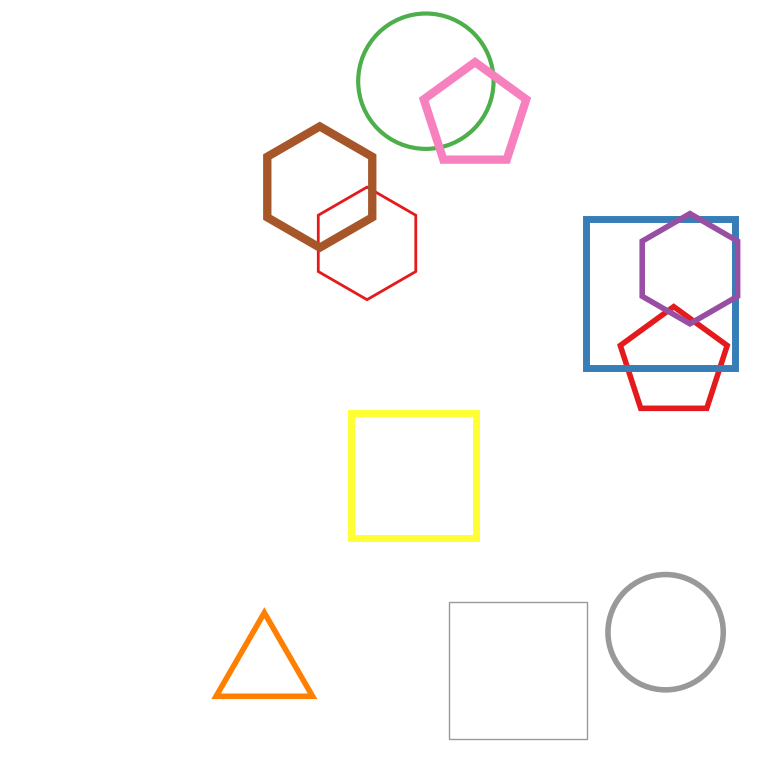[{"shape": "pentagon", "thickness": 2, "radius": 0.36, "center": [0.875, 0.529]}, {"shape": "hexagon", "thickness": 1, "radius": 0.37, "center": [0.477, 0.684]}, {"shape": "square", "thickness": 2.5, "radius": 0.48, "center": [0.857, 0.619]}, {"shape": "circle", "thickness": 1.5, "radius": 0.44, "center": [0.553, 0.895]}, {"shape": "hexagon", "thickness": 2, "radius": 0.36, "center": [0.896, 0.651]}, {"shape": "triangle", "thickness": 2, "radius": 0.36, "center": [0.343, 0.132]}, {"shape": "square", "thickness": 2.5, "radius": 0.41, "center": [0.537, 0.382]}, {"shape": "hexagon", "thickness": 3, "radius": 0.39, "center": [0.415, 0.757]}, {"shape": "pentagon", "thickness": 3, "radius": 0.35, "center": [0.617, 0.849]}, {"shape": "square", "thickness": 0.5, "radius": 0.45, "center": [0.673, 0.129]}, {"shape": "circle", "thickness": 2, "radius": 0.37, "center": [0.864, 0.179]}]